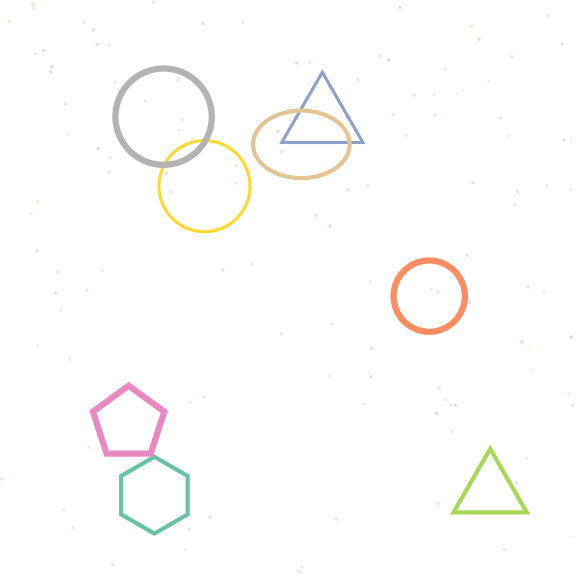[{"shape": "hexagon", "thickness": 2, "radius": 0.33, "center": [0.267, 0.142]}, {"shape": "circle", "thickness": 3, "radius": 0.31, "center": [0.743, 0.486]}, {"shape": "triangle", "thickness": 1.5, "radius": 0.41, "center": [0.558, 0.793]}, {"shape": "pentagon", "thickness": 3, "radius": 0.32, "center": [0.223, 0.266]}, {"shape": "triangle", "thickness": 2, "radius": 0.37, "center": [0.849, 0.149]}, {"shape": "circle", "thickness": 1.5, "radius": 0.39, "center": [0.354, 0.677]}, {"shape": "oval", "thickness": 2, "radius": 0.42, "center": [0.522, 0.749]}, {"shape": "circle", "thickness": 3, "radius": 0.42, "center": [0.283, 0.797]}]